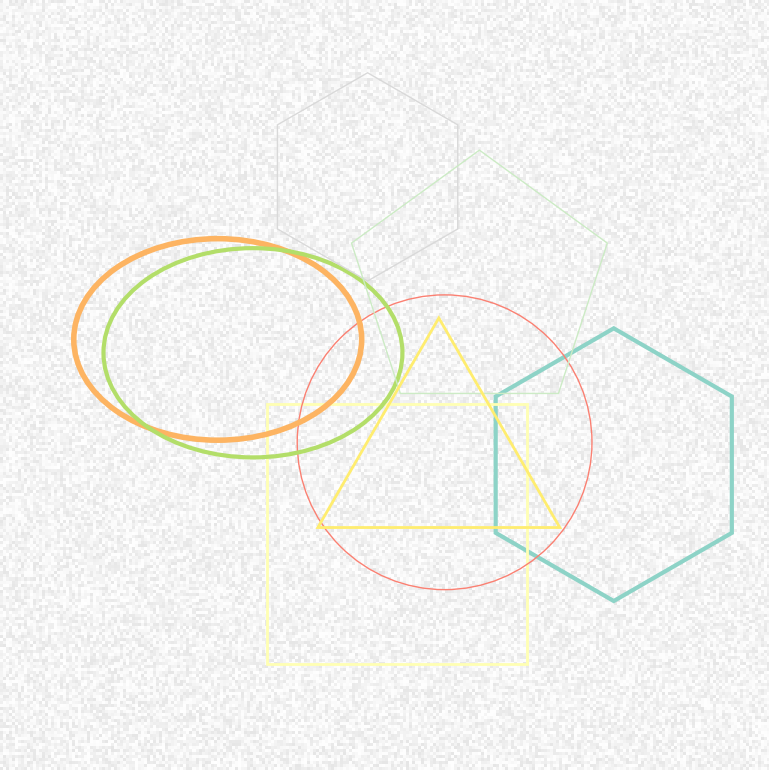[{"shape": "hexagon", "thickness": 1.5, "radius": 0.89, "center": [0.797, 0.397]}, {"shape": "square", "thickness": 1, "radius": 0.85, "center": [0.515, 0.307]}, {"shape": "circle", "thickness": 0.5, "radius": 0.96, "center": [0.577, 0.426]}, {"shape": "oval", "thickness": 2, "radius": 0.93, "center": [0.283, 0.559]}, {"shape": "oval", "thickness": 1.5, "radius": 0.97, "center": [0.329, 0.542]}, {"shape": "hexagon", "thickness": 0.5, "radius": 0.68, "center": [0.477, 0.77]}, {"shape": "pentagon", "thickness": 0.5, "radius": 0.87, "center": [0.623, 0.63]}, {"shape": "triangle", "thickness": 1, "radius": 0.91, "center": [0.57, 0.406]}]